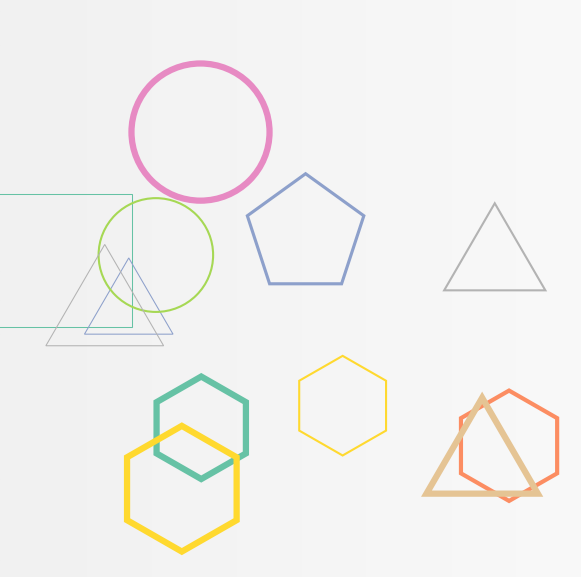[{"shape": "hexagon", "thickness": 3, "radius": 0.44, "center": [0.346, 0.258]}, {"shape": "square", "thickness": 0.5, "radius": 0.58, "center": [0.112, 0.548]}, {"shape": "hexagon", "thickness": 2, "radius": 0.48, "center": [0.876, 0.227]}, {"shape": "triangle", "thickness": 0.5, "radius": 0.44, "center": [0.222, 0.464]}, {"shape": "pentagon", "thickness": 1.5, "radius": 0.53, "center": [0.526, 0.593]}, {"shape": "circle", "thickness": 3, "radius": 0.59, "center": [0.345, 0.77]}, {"shape": "circle", "thickness": 1, "radius": 0.49, "center": [0.268, 0.558]}, {"shape": "hexagon", "thickness": 3, "radius": 0.54, "center": [0.313, 0.153]}, {"shape": "hexagon", "thickness": 1, "radius": 0.43, "center": [0.589, 0.297]}, {"shape": "triangle", "thickness": 3, "radius": 0.55, "center": [0.83, 0.2]}, {"shape": "triangle", "thickness": 0.5, "radius": 0.58, "center": [0.18, 0.459]}, {"shape": "triangle", "thickness": 1, "radius": 0.5, "center": [0.851, 0.547]}]